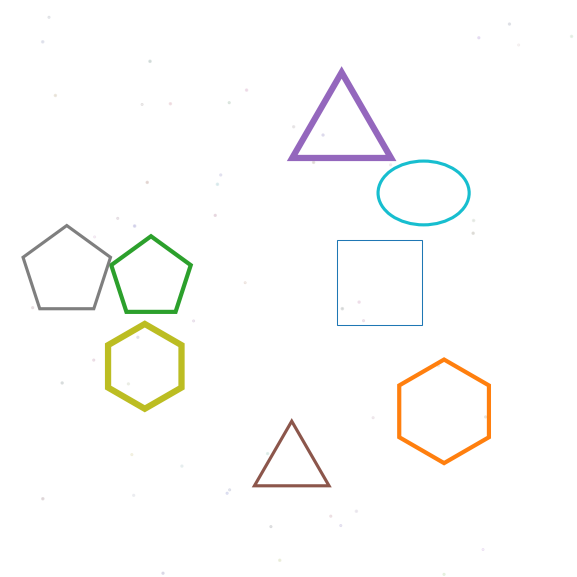[{"shape": "square", "thickness": 0.5, "radius": 0.37, "center": [0.657, 0.51]}, {"shape": "hexagon", "thickness": 2, "radius": 0.45, "center": [0.769, 0.287]}, {"shape": "pentagon", "thickness": 2, "radius": 0.36, "center": [0.261, 0.518]}, {"shape": "triangle", "thickness": 3, "radius": 0.49, "center": [0.592, 0.775]}, {"shape": "triangle", "thickness": 1.5, "radius": 0.37, "center": [0.505, 0.195]}, {"shape": "pentagon", "thickness": 1.5, "radius": 0.4, "center": [0.116, 0.529]}, {"shape": "hexagon", "thickness": 3, "radius": 0.37, "center": [0.251, 0.365]}, {"shape": "oval", "thickness": 1.5, "radius": 0.39, "center": [0.734, 0.665]}]